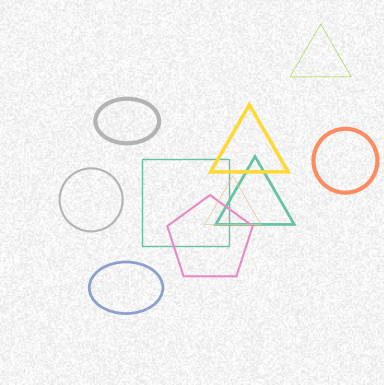[{"shape": "square", "thickness": 1, "radius": 0.57, "center": [0.482, 0.475]}, {"shape": "triangle", "thickness": 2, "radius": 0.59, "center": [0.662, 0.476]}, {"shape": "circle", "thickness": 3, "radius": 0.42, "center": [0.897, 0.582]}, {"shape": "oval", "thickness": 2, "radius": 0.48, "center": [0.327, 0.253]}, {"shape": "pentagon", "thickness": 1.5, "radius": 0.58, "center": [0.545, 0.377]}, {"shape": "triangle", "thickness": 0.5, "radius": 0.46, "center": [0.833, 0.846]}, {"shape": "triangle", "thickness": 2.5, "radius": 0.58, "center": [0.648, 0.612]}, {"shape": "triangle", "thickness": 0.5, "radius": 0.42, "center": [0.605, 0.459]}, {"shape": "oval", "thickness": 3, "radius": 0.41, "center": [0.33, 0.686]}, {"shape": "circle", "thickness": 1.5, "radius": 0.41, "center": [0.237, 0.481]}]